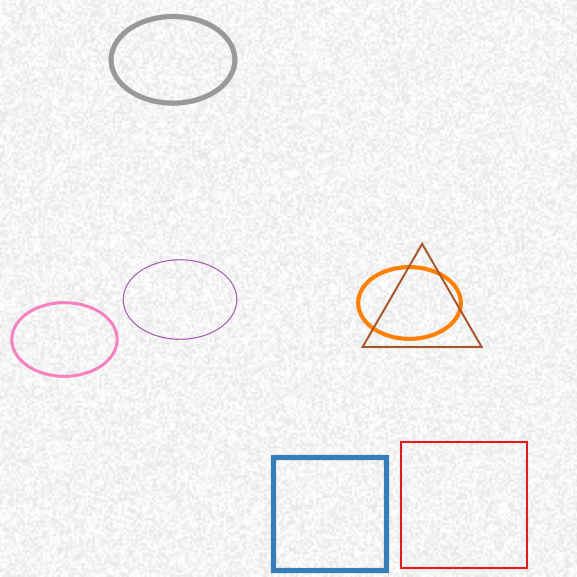[{"shape": "square", "thickness": 1, "radius": 0.54, "center": [0.804, 0.125]}, {"shape": "square", "thickness": 2.5, "radius": 0.49, "center": [0.57, 0.11]}, {"shape": "oval", "thickness": 0.5, "radius": 0.49, "center": [0.312, 0.48]}, {"shape": "oval", "thickness": 2, "radius": 0.44, "center": [0.709, 0.475]}, {"shape": "triangle", "thickness": 1, "radius": 0.6, "center": [0.731, 0.458]}, {"shape": "oval", "thickness": 1.5, "radius": 0.46, "center": [0.112, 0.411]}, {"shape": "oval", "thickness": 2.5, "radius": 0.54, "center": [0.3, 0.896]}]